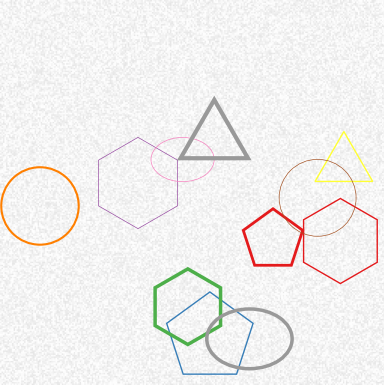[{"shape": "pentagon", "thickness": 2, "radius": 0.41, "center": [0.709, 0.377]}, {"shape": "hexagon", "thickness": 1, "radius": 0.55, "center": [0.884, 0.374]}, {"shape": "pentagon", "thickness": 1, "radius": 0.59, "center": [0.545, 0.124]}, {"shape": "hexagon", "thickness": 2.5, "radius": 0.49, "center": [0.488, 0.203]}, {"shape": "hexagon", "thickness": 0.5, "radius": 0.59, "center": [0.358, 0.525]}, {"shape": "circle", "thickness": 1.5, "radius": 0.5, "center": [0.104, 0.465]}, {"shape": "triangle", "thickness": 1, "radius": 0.43, "center": [0.893, 0.572]}, {"shape": "circle", "thickness": 0.5, "radius": 0.5, "center": [0.825, 0.486]}, {"shape": "oval", "thickness": 0.5, "radius": 0.41, "center": [0.474, 0.586]}, {"shape": "oval", "thickness": 2.5, "radius": 0.55, "center": [0.648, 0.12]}, {"shape": "triangle", "thickness": 3, "radius": 0.51, "center": [0.557, 0.64]}]